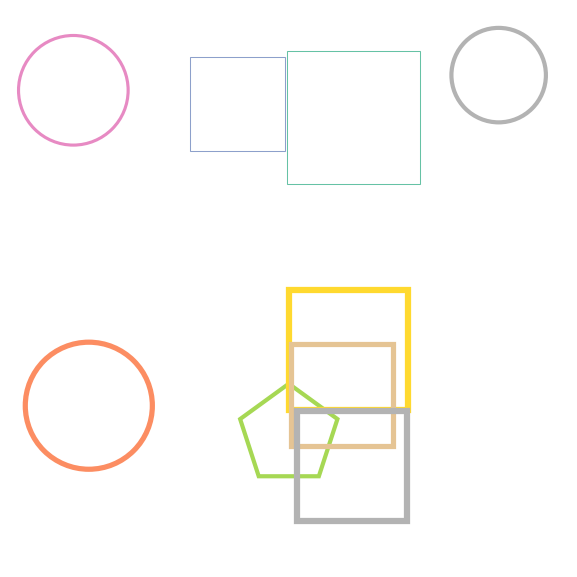[{"shape": "square", "thickness": 0.5, "radius": 0.58, "center": [0.612, 0.796]}, {"shape": "circle", "thickness": 2.5, "radius": 0.55, "center": [0.154, 0.297]}, {"shape": "square", "thickness": 0.5, "radius": 0.41, "center": [0.412, 0.819]}, {"shape": "circle", "thickness": 1.5, "radius": 0.47, "center": [0.127, 0.843]}, {"shape": "pentagon", "thickness": 2, "radius": 0.44, "center": [0.5, 0.246]}, {"shape": "square", "thickness": 3, "radius": 0.52, "center": [0.603, 0.393]}, {"shape": "square", "thickness": 2.5, "radius": 0.44, "center": [0.592, 0.315]}, {"shape": "square", "thickness": 3, "radius": 0.48, "center": [0.609, 0.192]}, {"shape": "circle", "thickness": 2, "radius": 0.41, "center": [0.863, 0.869]}]